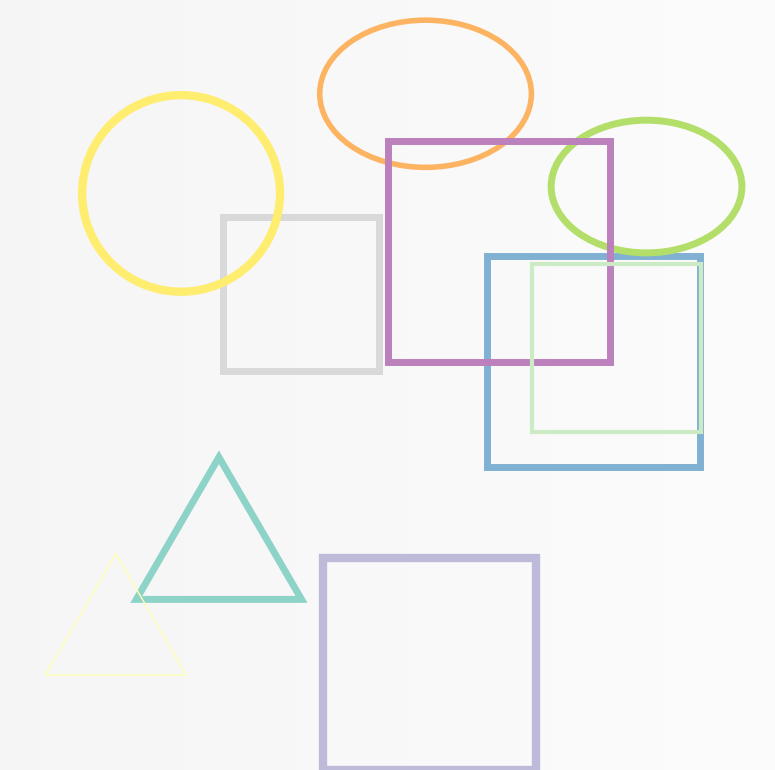[{"shape": "triangle", "thickness": 2.5, "radius": 0.62, "center": [0.282, 0.283]}, {"shape": "triangle", "thickness": 0.5, "radius": 0.53, "center": [0.149, 0.176]}, {"shape": "square", "thickness": 3, "radius": 0.69, "center": [0.554, 0.138]}, {"shape": "square", "thickness": 2.5, "radius": 0.69, "center": [0.766, 0.53]}, {"shape": "oval", "thickness": 2, "radius": 0.68, "center": [0.549, 0.878]}, {"shape": "oval", "thickness": 2.5, "radius": 0.62, "center": [0.834, 0.758]}, {"shape": "square", "thickness": 2.5, "radius": 0.5, "center": [0.389, 0.618]}, {"shape": "square", "thickness": 2.5, "radius": 0.72, "center": [0.644, 0.674]}, {"shape": "square", "thickness": 1.5, "radius": 0.54, "center": [0.795, 0.548]}, {"shape": "circle", "thickness": 3, "radius": 0.64, "center": [0.234, 0.749]}]